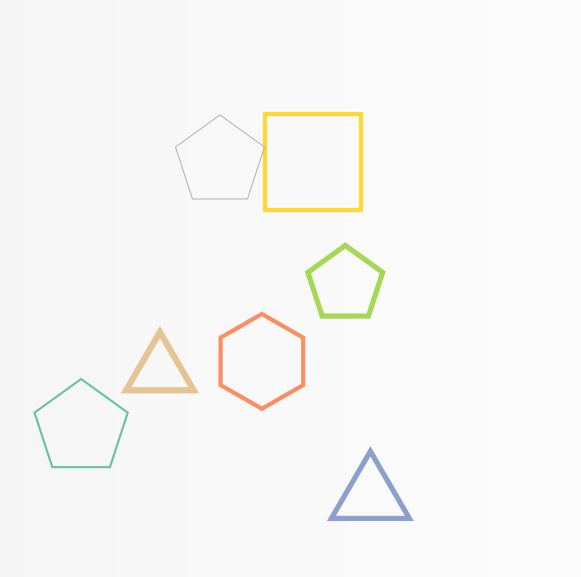[{"shape": "pentagon", "thickness": 1, "radius": 0.42, "center": [0.14, 0.259]}, {"shape": "hexagon", "thickness": 2, "radius": 0.41, "center": [0.451, 0.373]}, {"shape": "triangle", "thickness": 2.5, "radius": 0.39, "center": [0.637, 0.14]}, {"shape": "pentagon", "thickness": 2.5, "radius": 0.34, "center": [0.594, 0.507]}, {"shape": "square", "thickness": 2, "radius": 0.41, "center": [0.539, 0.718]}, {"shape": "triangle", "thickness": 3, "radius": 0.34, "center": [0.275, 0.357]}, {"shape": "pentagon", "thickness": 0.5, "radius": 0.4, "center": [0.378, 0.72]}]